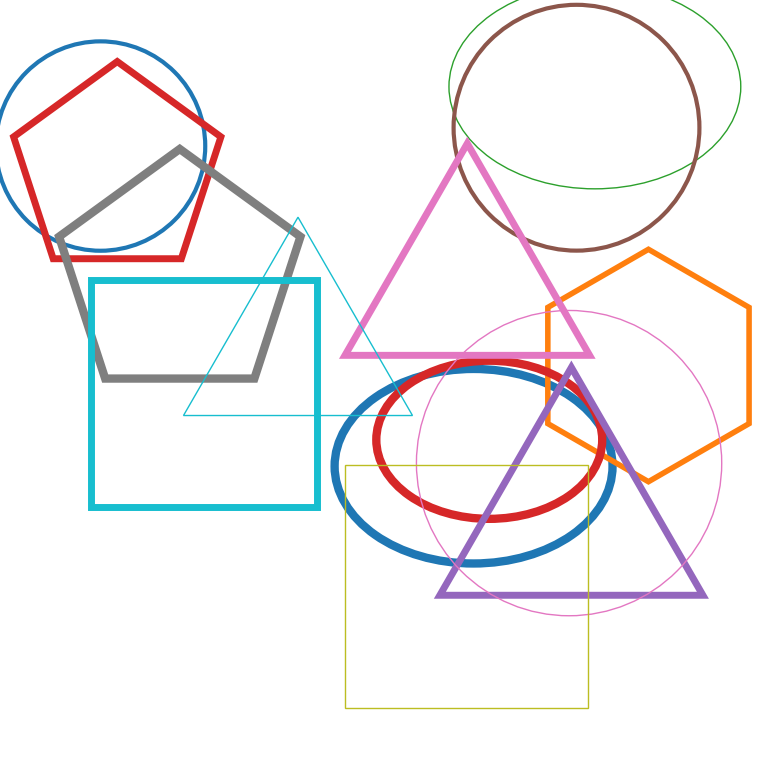[{"shape": "circle", "thickness": 1.5, "radius": 0.68, "center": [0.131, 0.81]}, {"shape": "oval", "thickness": 3, "radius": 0.9, "center": [0.615, 0.395]}, {"shape": "hexagon", "thickness": 2, "radius": 0.75, "center": [0.842, 0.525]}, {"shape": "oval", "thickness": 0.5, "radius": 0.95, "center": [0.773, 0.887]}, {"shape": "oval", "thickness": 3, "radius": 0.73, "center": [0.635, 0.429]}, {"shape": "pentagon", "thickness": 2.5, "radius": 0.71, "center": [0.152, 0.779]}, {"shape": "triangle", "thickness": 2.5, "radius": 0.99, "center": [0.742, 0.326]}, {"shape": "circle", "thickness": 1.5, "radius": 0.8, "center": [0.749, 0.834]}, {"shape": "circle", "thickness": 0.5, "radius": 0.99, "center": [0.739, 0.399]}, {"shape": "triangle", "thickness": 2.5, "radius": 0.92, "center": [0.607, 0.63]}, {"shape": "pentagon", "thickness": 3, "radius": 0.82, "center": [0.233, 0.642]}, {"shape": "square", "thickness": 0.5, "radius": 0.79, "center": [0.605, 0.239]}, {"shape": "square", "thickness": 2.5, "radius": 0.73, "center": [0.265, 0.489]}, {"shape": "triangle", "thickness": 0.5, "radius": 0.86, "center": [0.387, 0.546]}]